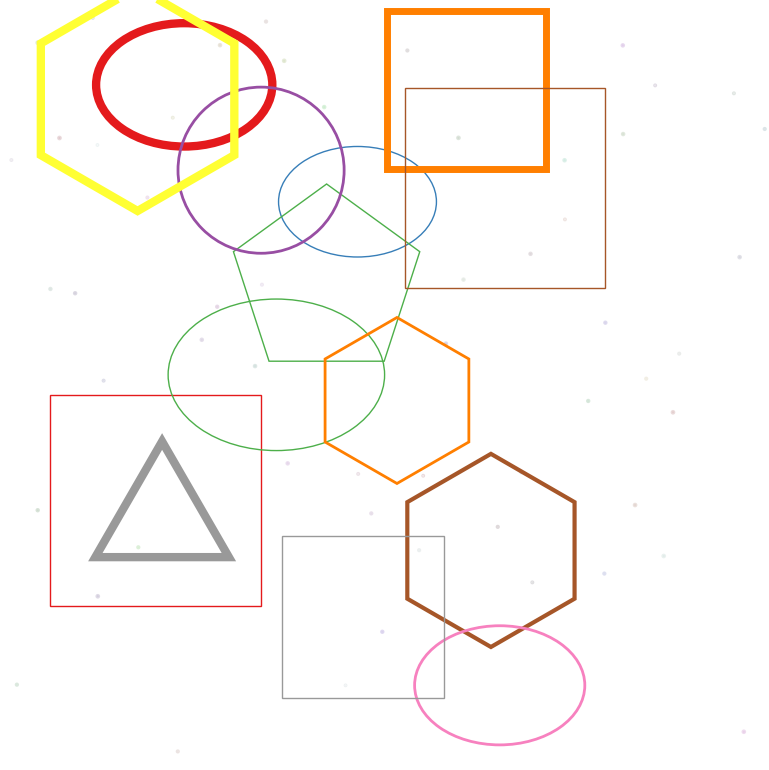[{"shape": "square", "thickness": 0.5, "radius": 0.69, "center": [0.202, 0.35]}, {"shape": "oval", "thickness": 3, "radius": 0.57, "center": [0.239, 0.89]}, {"shape": "oval", "thickness": 0.5, "radius": 0.51, "center": [0.464, 0.738]}, {"shape": "oval", "thickness": 0.5, "radius": 0.7, "center": [0.359, 0.513]}, {"shape": "pentagon", "thickness": 0.5, "radius": 0.64, "center": [0.424, 0.634]}, {"shape": "circle", "thickness": 1, "radius": 0.54, "center": [0.339, 0.779]}, {"shape": "square", "thickness": 2.5, "radius": 0.51, "center": [0.606, 0.883]}, {"shape": "hexagon", "thickness": 1, "radius": 0.54, "center": [0.516, 0.48]}, {"shape": "hexagon", "thickness": 3, "radius": 0.73, "center": [0.179, 0.871]}, {"shape": "square", "thickness": 0.5, "radius": 0.65, "center": [0.656, 0.756]}, {"shape": "hexagon", "thickness": 1.5, "radius": 0.63, "center": [0.638, 0.285]}, {"shape": "oval", "thickness": 1, "radius": 0.55, "center": [0.649, 0.11]}, {"shape": "triangle", "thickness": 3, "radius": 0.5, "center": [0.211, 0.327]}, {"shape": "square", "thickness": 0.5, "radius": 0.53, "center": [0.472, 0.199]}]